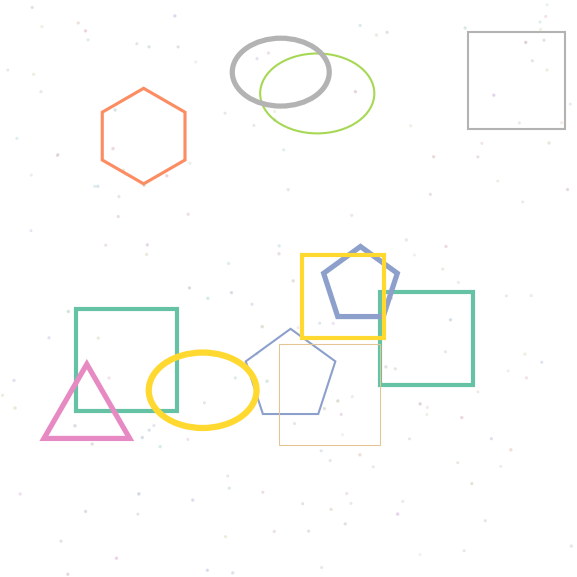[{"shape": "square", "thickness": 2, "radius": 0.44, "center": [0.219, 0.375]}, {"shape": "square", "thickness": 2, "radius": 0.4, "center": [0.739, 0.413]}, {"shape": "hexagon", "thickness": 1.5, "radius": 0.41, "center": [0.249, 0.763]}, {"shape": "pentagon", "thickness": 1, "radius": 0.41, "center": [0.503, 0.348]}, {"shape": "pentagon", "thickness": 2.5, "radius": 0.34, "center": [0.624, 0.505]}, {"shape": "triangle", "thickness": 2.5, "radius": 0.43, "center": [0.15, 0.283]}, {"shape": "oval", "thickness": 1, "radius": 0.49, "center": [0.549, 0.837]}, {"shape": "square", "thickness": 2, "radius": 0.36, "center": [0.594, 0.486]}, {"shape": "oval", "thickness": 3, "radius": 0.47, "center": [0.351, 0.323]}, {"shape": "square", "thickness": 0.5, "radius": 0.44, "center": [0.571, 0.316]}, {"shape": "oval", "thickness": 2.5, "radius": 0.42, "center": [0.486, 0.874]}, {"shape": "square", "thickness": 1, "radius": 0.42, "center": [0.894, 0.86]}]